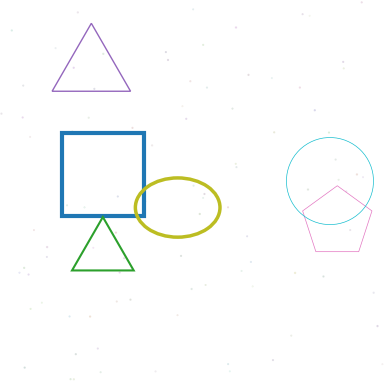[{"shape": "square", "thickness": 3, "radius": 0.54, "center": [0.268, 0.547]}, {"shape": "triangle", "thickness": 1.5, "radius": 0.46, "center": [0.267, 0.344]}, {"shape": "triangle", "thickness": 1, "radius": 0.59, "center": [0.237, 0.822]}, {"shape": "pentagon", "thickness": 0.5, "radius": 0.47, "center": [0.876, 0.423]}, {"shape": "oval", "thickness": 2.5, "radius": 0.55, "center": [0.462, 0.461]}, {"shape": "circle", "thickness": 0.5, "radius": 0.57, "center": [0.857, 0.53]}]